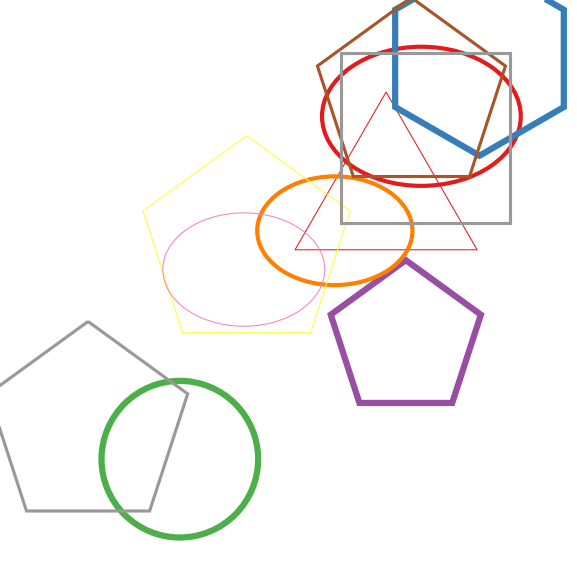[{"shape": "oval", "thickness": 2, "radius": 0.86, "center": [0.73, 0.798]}, {"shape": "triangle", "thickness": 0.5, "radius": 0.91, "center": [0.669, 0.658]}, {"shape": "hexagon", "thickness": 3, "radius": 0.84, "center": [0.83, 0.898]}, {"shape": "circle", "thickness": 3, "radius": 0.68, "center": [0.311, 0.204]}, {"shape": "pentagon", "thickness": 3, "radius": 0.68, "center": [0.703, 0.412]}, {"shape": "oval", "thickness": 2, "radius": 0.67, "center": [0.58, 0.6]}, {"shape": "pentagon", "thickness": 0.5, "radius": 0.94, "center": [0.427, 0.576]}, {"shape": "pentagon", "thickness": 1.5, "radius": 0.86, "center": [0.712, 0.832]}, {"shape": "oval", "thickness": 0.5, "radius": 0.7, "center": [0.422, 0.532]}, {"shape": "square", "thickness": 1.5, "radius": 0.73, "center": [0.737, 0.76]}, {"shape": "pentagon", "thickness": 1.5, "radius": 0.91, "center": [0.152, 0.261]}]